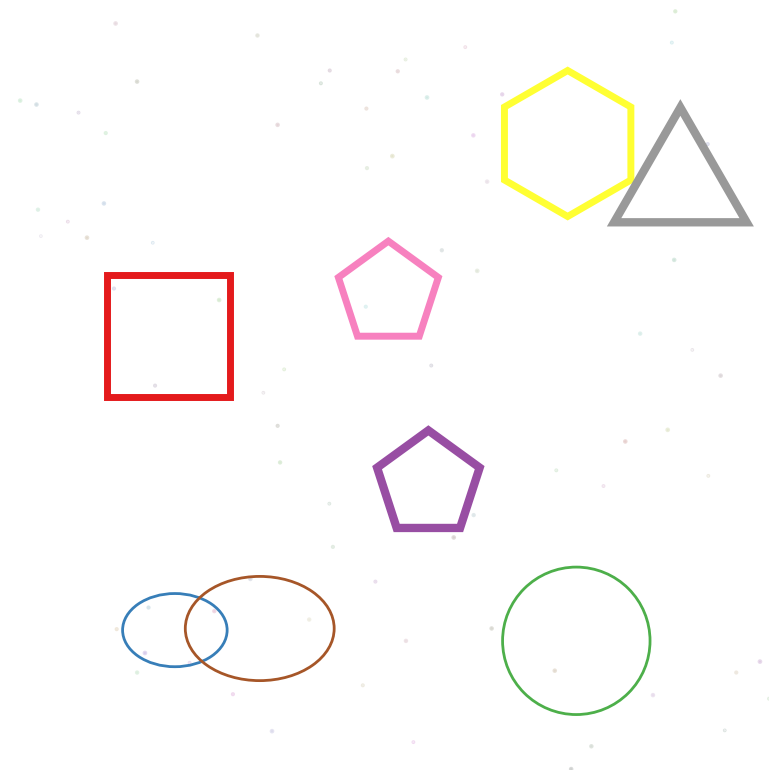[{"shape": "square", "thickness": 2.5, "radius": 0.4, "center": [0.219, 0.564]}, {"shape": "oval", "thickness": 1, "radius": 0.34, "center": [0.227, 0.182]}, {"shape": "circle", "thickness": 1, "radius": 0.48, "center": [0.748, 0.168]}, {"shape": "pentagon", "thickness": 3, "radius": 0.35, "center": [0.556, 0.371]}, {"shape": "hexagon", "thickness": 2.5, "radius": 0.47, "center": [0.737, 0.814]}, {"shape": "oval", "thickness": 1, "radius": 0.48, "center": [0.337, 0.184]}, {"shape": "pentagon", "thickness": 2.5, "radius": 0.34, "center": [0.504, 0.619]}, {"shape": "triangle", "thickness": 3, "radius": 0.5, "center": [0.884, 0.761]}]